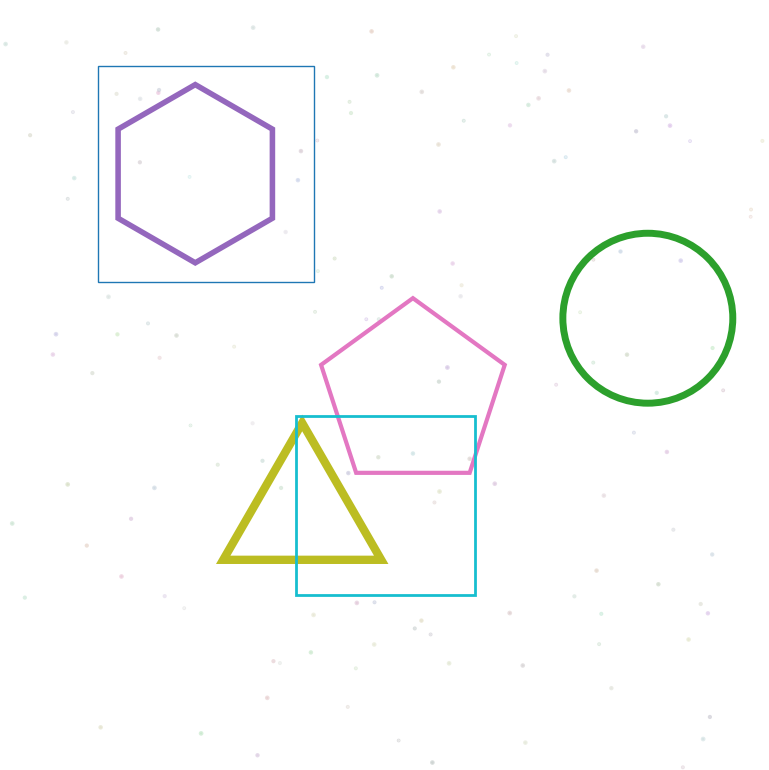[{"shape": "square", "thickness": 0.5, "radius": 0.7, "center": [0.268, 0.774]}, {"shape": "circle", "thickness": 2.5, "radius": 0.55, "center": [0.841, 0.587]}, {"shape": "hexagon", "thickness": 2, "radius": 0.58, "center": [0.254, 0.774]}, {"shape": "pentagon", "thickness": 1.5, "radius": 0.63, "center": [0.536, 0.487]}, {"shape": "triangle", "thickness": 3, "radius": 0.59, "center": [0.392, 0.332]}, {"shape": "square", "thickness": 1, "radius": 0.58, "center": [0.501, 0.344]}]